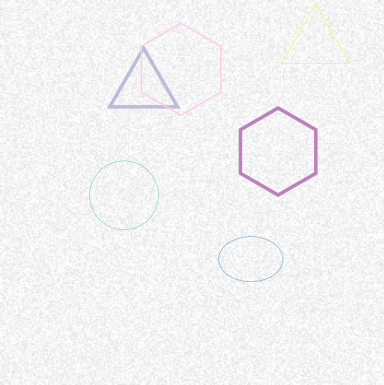[{"shape": "circle", "thickness": 0.5, "radius": 0.45, "center": [0.322, 0.493]}, {"shape": "triangle", "thickness": 2.5, "radius": 0.51, "center": [0.373, 0.773]}, {"shape": "oval", "thickness": 0.5, "radius": 0.42, "center": [0.651, 0.327]}, {"shape": "hexagon", "thickness": 1, "radius": 0.6, "center": [0.47, 0.82]}, {"shape": "hexagon", "thickness": 2.5, "radius": 0.57, "center": [0.722, 0.606]}, {"shape": "triangle", "thickness": 0.5, "radius": 0.51, "center": [0.82, 0.886]}]